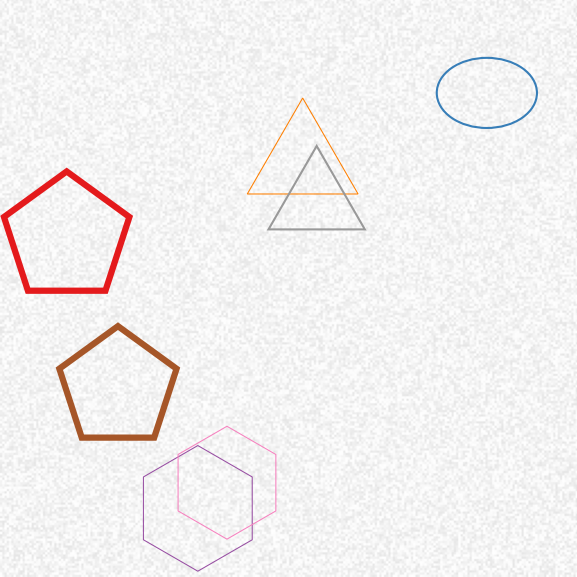[{"shape": "pentagon", "thickness": 3, "radius": 0.57, "center": [0.115, 0.588]}, {"shape": "oval", "thickness": 1, "radius": 0.43, "center": [0.843, 0.838]}, {"shape": "hexagon", "thickness": 0.5, "radius": 0.54, "center": [0.343, 0.119]}, {"shape": "triangle", "thickness": 0.5, "radius": 0.55, "center": [0.524, 0.719]}, {"shape": "pentagon", "thickness": 3, "radius": 0.53, "center": [0.204, 0.328]}, {"shape": "hexagon", "thickness": 0.5, "radius": 0.49, "center": [0.393, 0.163]}, {"shape": "triangle", "thickness": 1, "radius": 0.48, "center": [0.548, 0.65]}]